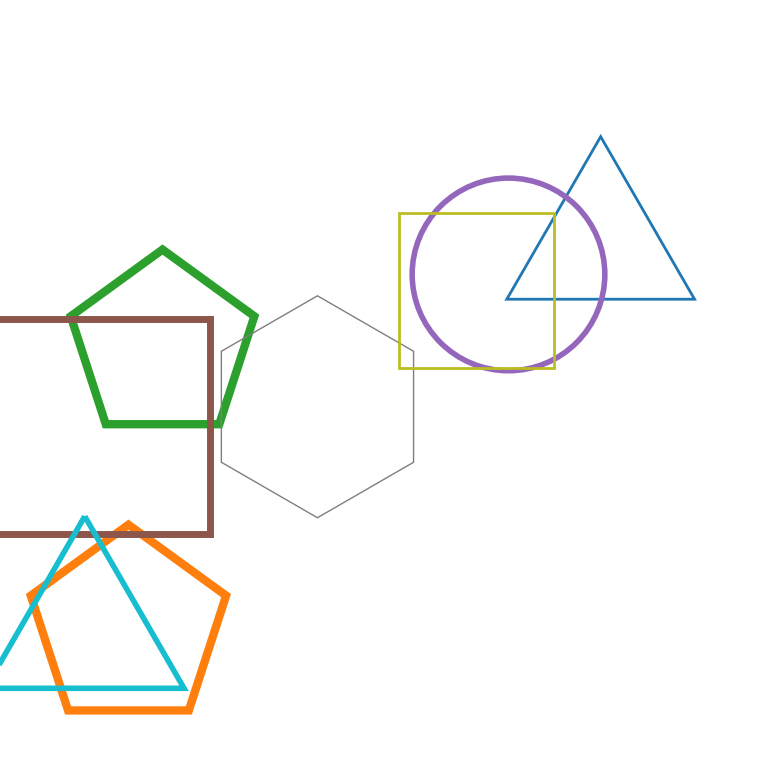[{"shape": "triangle", "thickness": 1, "radius": 0.7, "center": [0.78, 0.682]}, {"shape": "pentagon", "thickness": 3, "radius": 0.67, "center": [0.167, 0.185]}, {"shape": "pentagon", "thickness": 3, "radius": 0.63, "center": [0.211, 0.551]}, {"shape": "circle", "thickness": 2, "radius": 0.63, "center": [0.66, 0.644]}, {"shape": "square", "thickness": 2.5, "radius": 0.7, "center": [0.134, 0.446]}, {"shape": "hexagon", "thickness": 0.5, "radius": 0.72, "center": [0.412, 0.472]}, {"shape": "square", "thickness": 1, "radius": 0.5, "center": [0.619, 0.622]}, {"shape": "triangle", "thickness": 2, "radius": 0.74, "center": [0.11, 0.181]}]